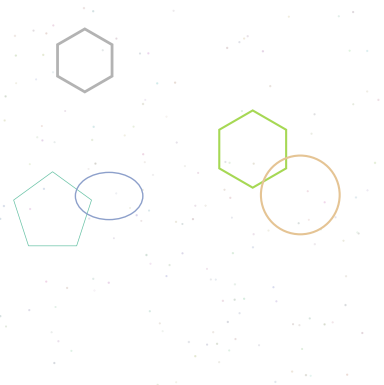[{"shape": "pentagon", "thickness": 0.5, "radius": 0.53, "center": [0.137, 0.448]}, {"shape": "oval", "thickness": 1, "radius": 0.44, "center": [0.283, 0.491]}, {"shape": "hexagon", "thickness": 1.5, "radius": 0.5, "center": [0.656, 0.613]}, {"shape": "circle", "thickness": 1.5, "radius": 0.51, "center": [0.78, 0.494]}, {"shape": "hexagon", "thickness": 2, "radius": 0.41, "center": [0.22, 0.843]}]